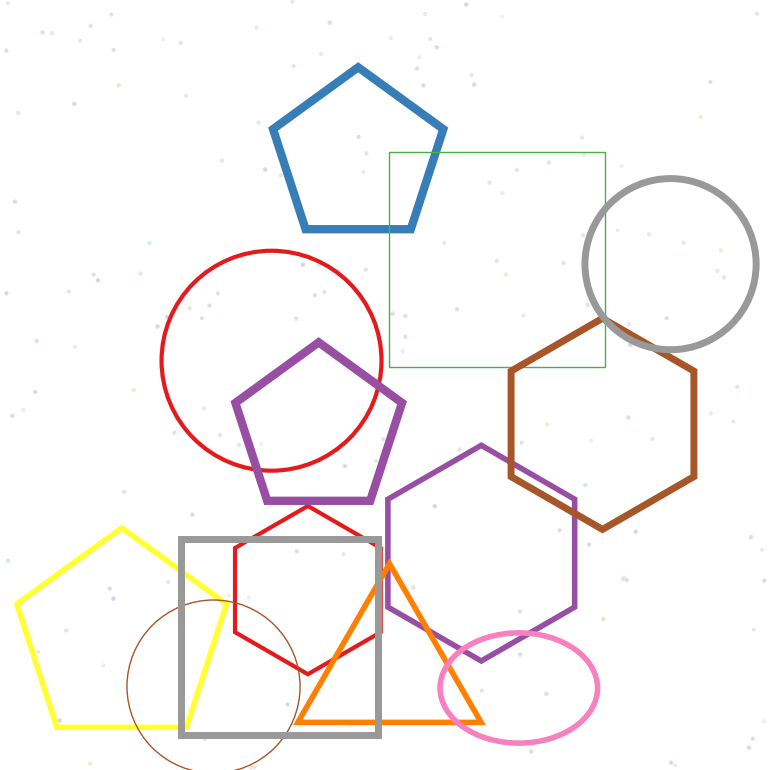[{"shape": "hexagon", "thickness": 1.5, "radius": 0.55, "center": [0.4, 0.234]}, {"shape": "circle", "thickness": 1.5, "radius": 0.71, "center": [0.353, 0.532]}, {"shape": "pentagon", "thickness": 3, "radius": 0.58, "center": [0.465, 0.796]}, {"shape": "square", "thickness": 0.5, "radius": 0.7, "center": [0.646, 0.663]}, {"shape": "pentagon", "thickness": 3, "radius": 0.57, "center": [0.414, 0.442]}, {"shape": "hexagon", "thickness": 2, "radius": 0.7, "center": [0.625, 0.282]}, {"shape": "triangle", "thickness": 2, "radius": 0.69, "center": [0.506, 0.131]}, {"shape": "pentagon", "thickness": 2, "radius": 0.72, "center": [0.158, 0.171]}, {"shape": "hexagon", "thickness": 2.5, "radius": 0.69, "center": [0.782, 0.45]}, {"shape": "circle", "thickness": 0.5, "radius": 0.56, "center": [0.277, 0.108]}, {"shape": "oval", "thickness": 2, "radius": 0.51, "center": [0.674, 0.106]}, {"shape": "circle", "thickness": 2.5, "radius": 0.56, "center": [0.871, 0.657]}, {"shape": "square", "thickness": 2.5, "radius": 0.64, "center": [0.363, 0.173]}]